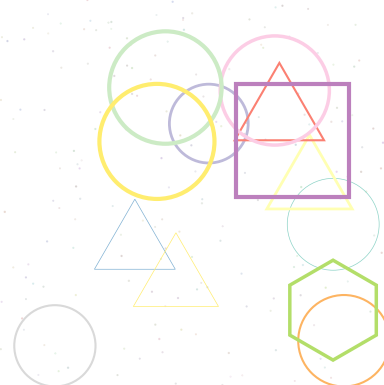[{"shape": "circle", "thickness": 0.5, "radius": 0.6, "center": [0.866, 0.417]}, {"shape": "triangle", "thickness": 2, "radius": 0.64, "center": [0.804, 0.521]}, {"shape": "circle", "thickness": 2, "radius": 0.51, "center": [0.542, 0.679]}, {"shape": "triangle", "thickness": 1.5, "radius": 0.67, "center": [0.726, 0.703]}, {"shape": "triangle", "thickness": 0.5, "radius": 0.61, "center": [0.35, 0.361]}, {"shape": "circle", "thickness": 1.5, "radius": 0.59, "center": [0.893, 0.115]}, {"shape": "hexagon", "thickness": 2.5, "radius": 0.65, "center": [0.865, 0.194]}, {"shape": "circle", "thickness": 2.5, "radius": 0.71, "center": [0.714, 0.765]}, {"shape": "circle", "thickness": 1.5, "radius": 0.53, "center": [0.143, 0.102]}, {"shape": "square", "thickness": 3, "radius": 0.73, "center": [0.76, 0.636]}, {"shape": "circle", "thickness": 3, "radius": 0.73, "center": [0.43, 0.773]}, {"shape": "triangle", "thickness": 0.5, "radius": 0.64, "center": [0.457, 0.268]}, {"shape": "circle", "thickness": 3, "radius": 0.75, "center": [0.408, 0.633]}]